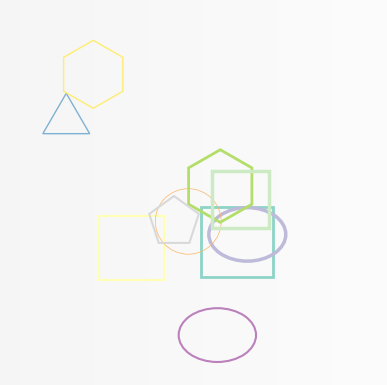[{"shape": "square", "thickness": 2, "radius": 0.46, "center": [0.612, 0.371]}, {"shape": "square", "thickness": 1.5, "radius": 0.42, "center": [0.34, 0.356]}, {"shape": "oval", "thickness": 2.5, "radius": 0.5, "center": [0.638, 0.391]}, {"shape": "triangle", "thickness": 1, "radius": 0.35, "center": [0.171, 0.688]}, {"shape": "circle", "thickness": 0.5, "radius": 0.43, "center": [0.486, 0.425]}, {"shape": "hexagon", "thickness": 2, "radius": 0.47, "center": [0.568, 0.517]}, {"shape": "pentagon", "thickness": 1.5, "radius": 0.34, "center": [0.449, 0.424]}, {"shape": "oval", "thickness": 1.5, "radius": 0.5, "center": [0.561, 0.13]}, {"shape": "square", "thickness": 2.5, "radius": 0.37, "center": [0.62, 0.482]}, {"shape": "hexagon", "thickness": 1, "radius": 0.44, "center": [0.241, 0.807]}]